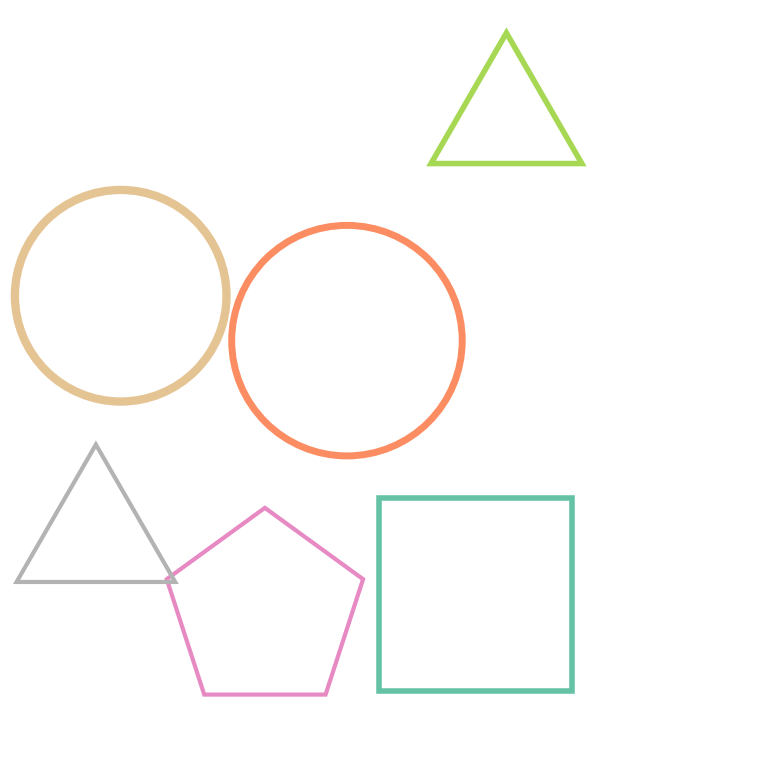[{"shape": "square", "thickness": 2, "radius": 0.63, "center": [0.617, 0.227]}, {"shape": "circle", "thickness": 2.5, "radius": 0.75, "center": [0.451, 0.558]}, {"shape": "pentagon", "thickness": 1.5, "radius": 0.67, "center": [0.344, 0.206]}, {"shape": "triangle", "thickness": 2, "radius": 0.57, "center": [0.658, 0.844]}, {"shape": "circle", "thickness": 3, "radius": 0.69, "center": [0.157, 0.616]}, {"shape": "triangle", "thickness": 1.5, "radius": 0.59, "center": [0.125, 0.304]}]